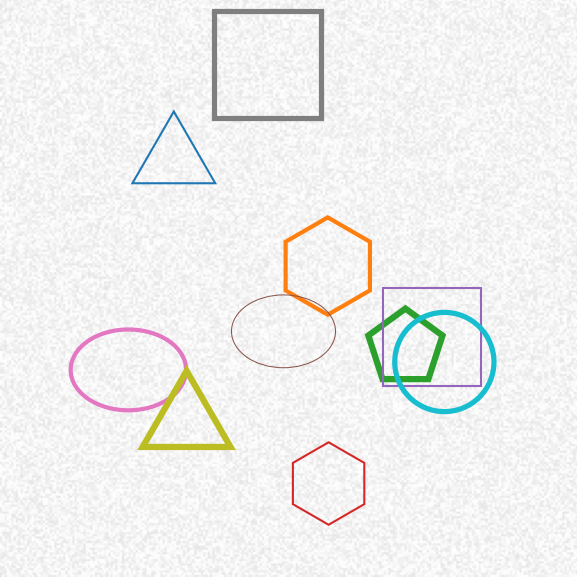[{"shape": "triangle", "thickness": 1, "radius": 0.41, "center": [0.301, 0.723]}, {"shape": "hexagon", "thickness": 2, "radius": 0.42, "center": [0.568, 0.538]}, {"shape": "pentagon", "thickness": 3, "radius": 0.34, "center": [0.702, 0.397]}, {"shape": "hexagon", "thickness": 1, "radius": 0.36, "center": [0.569, 0.162]}, {"shape": "square", "thickness": 1, "radius": 0.42, "center": [0.749, 0.416]}, {"shape": "oval", "thickness": 0.5, "radius": 0.45, "center": [0.491, 0.425]}, {"shape": "oval", "thickness": 2, "radius": 0.5, "center": [0.222, 0.359]}, {"shape": "square", "thickness": 2.5, "radius": 0.46, "center": [0.462, 0.887]}, {"shape": "triangle", "thickness": 3, "radius": 0.44, "center": [0.323, 0.269]}, {"shape": "circle", "thickness": 2.5, "radius": 0.43, "center": [0.769, 0.372]}]